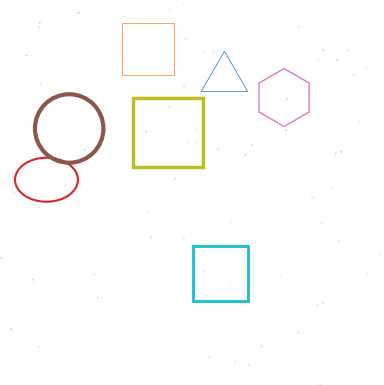[{"shape": "triangle", "thickness": 0.5, "radius": 0.35, "center": [0.583, 0.797]}, {"shape": "square", "thickness": 0.5, "radius": 0.34, "center": [0.384, 0.873]}, {"shape": "oval", "thickness": 1.5, "radius": 0.41, "center": [0.121, 0.533]}, {"shape": "circle", "thickness": 3, "radius": 0.44, "center": [0.18, 0.666]}, {"shape": "hexagon", "thickness": 1, "radius": 0.38, "center": [0.738, 0.747]}, {"shape": "square", "thickness": 2.5, "radius": 0.45, "center": [0.437, 0.656]}, {"shape": "square", "thickness": 2, "radius": 0.36, "center": [0.574, 0.29]}]